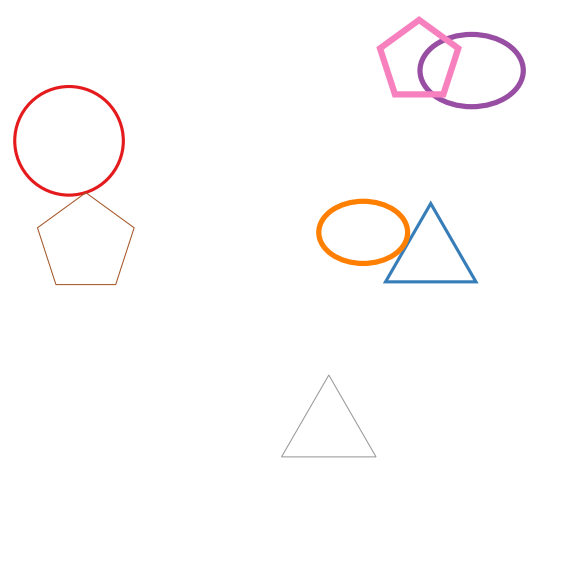[{"shape": "circle", "thickness": 1.5, "radius": 0.47, "center": [0.12, 0.755]}, {"shape": "triangle", "thickness": 1.5, "radius": 0.45, "center": [0.746, 0.556]}, {"shape": "oval", "thickness": 2.5, "radius": 0.45, "center": [0.817, 0.877]}, {"shape": "oval", "thickness": 2.5, "radius": 0.38, "center": [0.629, 0.597]}, {"shape": "pentagon", "thickness": 0.5, "radius": 0.44, "center": [0.149, 0.578]}, {"shape": "pentagon", "thickness": 3, "radius": 0.36, "center": [0.726, 0.893]}, {"shape": "triangle", "thickness": 0.5, "radius": 0.47, "center": [0.569, 0.255]}]